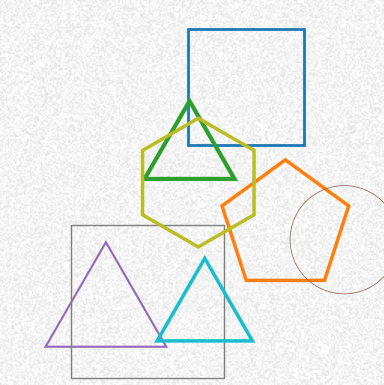[{"shape": "square", "thickness": 2, "radius": 0.75, "center": [0.638, 0.775]}, {"shape": "pentagon", "thickness": 2.5, "radius": 0.87, "center": [0.741, 0.412]}, {"shape": "triangle", "thickness": 3, "radius": 0.67, "center": [0.492, 0.603]}, {"shape": "triangle", "thickness": 1.5, "radius": 0.91, "center": [0.275, 0.19]}, {"shape": "circle", "thickness": 0.5, "radius": 0.7, "center": [0.894, 0.377]}, {"shape": "square", "thickness": 1, "radius": 0.99, "center": [0.383, 0.216]}, {"shape": "hexagon", "thickness": 2.5, "radius": 0.84, "center": [0.515, 0.526]}, {"shape": "triangle", "thickness": 2.5, "radius": 0.71, "center": [0.532, 0.186]}]